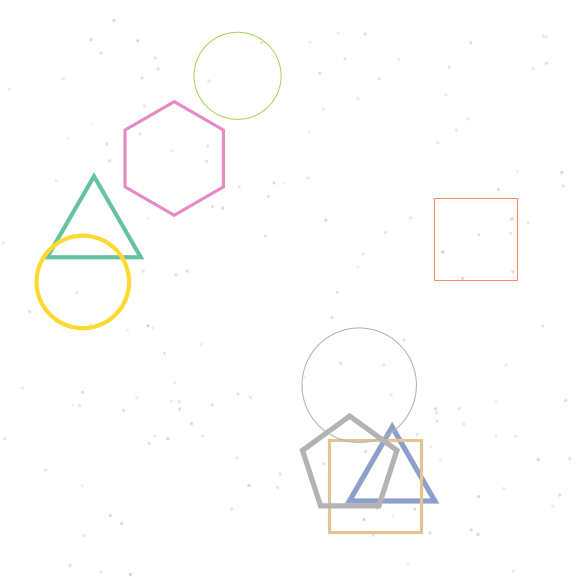[{"shape": "triangle", "thickness": 2, "radius": 0.47, "center": [0.163, 0.6]}, {"shape": "square", "thickness": 0.5, "radius": 0.36, "center": [0.823, 0.585]}, {"shape": "triangle", "thickness": 2.5, "radius": 0.43, "center": [0.679, 0.174]}, {"shape": "hexagon", "thickness": 1.5, "radius": 0.49, "center": [0.302, 0.725]}, {"shape": "circle", "thickness": 0.5, "radius": 0.38, "center": [0.411, 0.868]}, {"shape": "circle", "thickness": 2, "radius": 0.4, "center": [0.143, 0.511]}, {"shape": "square", "thickness": 1.5, "radius": 0.4, "center": [0.649, 0.157]}, {"shape": "pentagon", "thickness": 2.5, "radius": 0.43, "center": [0.606, 0.193]}, {"shape": "circle", "thickness": 0.5, "radius": 0.5, "center": [0.622, 0.332]}]